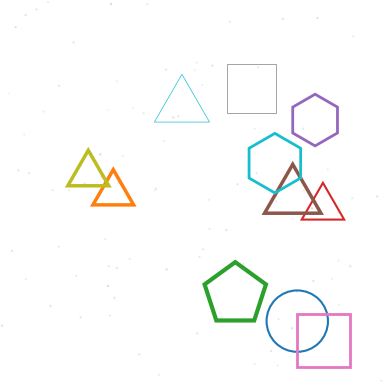[{"shape": "circle", "thickness": 1.5, "radius": 0.4, "center": [0.772, 0.166]}, {"shape": "triangle", "thickness": 2.5, "radius": 0.31, "center": [0.294, 0.498]}, {"shape": "pentagon", "thickness": 3, "radius": 0.42, "center": [0.611, 0.235]}, {"shape": "triangle", "thickness": 1.5, "radius": 0.32, "center": [0.839, 0.461]}, {"shape": "hexagon", "thickness": 2, "radius": 0.34, "center": [0.818, 0.688]}, {"shape": "triangle", "thickness": 2.5, "radius": 0.42, "center": [0.76, 0.488]}, {"shape": "square", "thickness": 2, "radius": 0.34, "center": [0.841, 0.115]}, {"shape": "square", "thickness": 0.5, "radius": 0.32, "center": [0.652, 0.771]}, {"shape": "triangle", "thickness": 2.5, "radius": 0.31, "center": [0.229, 0.548]}, {"shape": "hexagon", "thickness": 2, "radius": 0.39, "center": [0.714, 0.576]}, {"shape": "triangle", "thickness": 0.5, "radius": 0.41, "center": [0.473, 0.724]}]